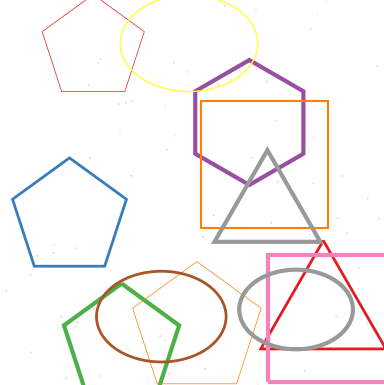[{"shape": "triangle", "thickness": 2, "radius": 0.94, "center": [0.84, 0.188]}, {"shape": "pentagon", "thickness": 0.5, "radius": 0.7, "center": [0.242, 0.875]}, {"shape": "pentagon", "thickness": 2, "radius": 0.78, "center": [0.18, 0.434]}, {"shape": "pentagon", "thickness": 3, "radius": 0.79, "center": [0.316, 0.106]}, {"shape": "hexagon", "thickness": 3, "radius": 0.81, "center": [0.648, 0.682]}, {"shape": "pentagon", "thickness": 0.5, "radius": 0.88, "center": [0.511, 0.145]}, {"shape": "square", "thickness": 1.5, "radius": 0.83, "center": [0.687, 0.572]}, {"shape": "oval", "thickness": 1, "radius": 0.89, "center": [0.491, 0.887]}, {"shape": "oval", "thickness": 2, "radius": 0.84, "center": [0.419, 0.178]}, {"shape": "square", "thickness": 3, "radius": 0.82, "center": [0.861, 0.172]}, {"shape": "triangle", "thickness": 3, "radius": 0.79, "center": [0.695, 0.451]}, {"shape": "oval", "thickness": 3, "radius": 0.74, "center": [0.769, 0.196]}]